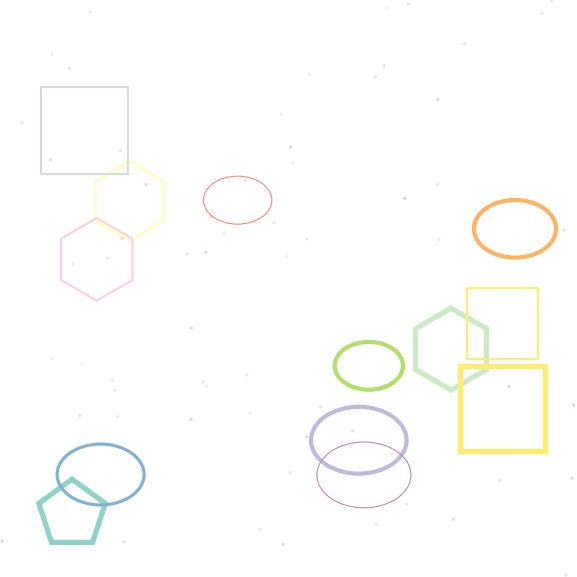[{"shape": "pentagon", "thickness": 2.5, "radius": 0.3, "center": [0.125, 0.109]}, {"shape": "hexagon", "thickness": 1, "radius": 0.34, "center": [0.225, 0.651]}, {"shape": "oval", "thickness": 2, "radius": 0.41, "center": [0.621, 0.237]}, {"shape": "oval", "thickness": 0.5, "radius": 0.3, "center": [0.411, 0.653]}, {"shape": "oval", "thickness": 1.5, "radius": 0.38, "center": [0.174, 0.177]}, {"shape": "oval", "thickness": 2, "radius": 0.36, "center": [0.892, 0.603]}, {"shape": "oval", "thickness": 2, "radius": 0.3, "center": [0.639, 0.366]}, {"shape": "hexagon", "thickness": 1, "radius": 0.36, "center": [0.167, 0.55]}, {"shape": "square", "thickness": 1, "radius": 0.38, "center": [0.146, 0.773]}, {"shape": "oval", "thickness": 0.5, "radius": 0.41, "center": [0.63, 0.177]}, {"shape": "hexagon", "thickness": 2.5, "radius": 0.35, "center": [0.781, 0.395]}, {"shape": "square", "thickness": 2.5, "radius": 0.37, "center": [0.87, 0.292]}, {"shape": "square", "thickness": 1, "radius": 0.31, "center": [0.87, 0.439]}]